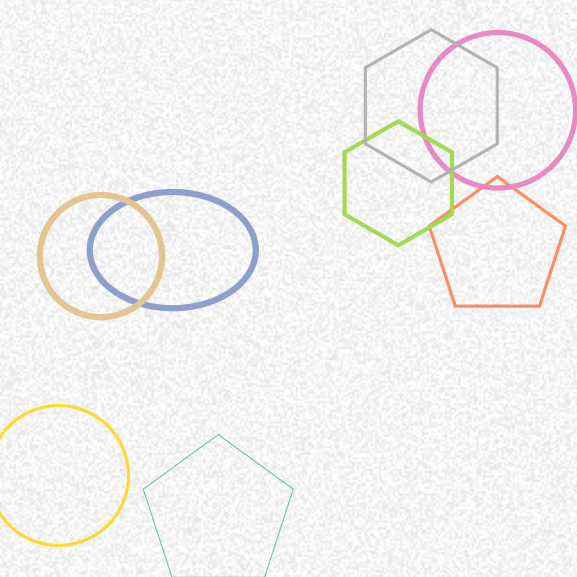[{"shape": "pentagon", "thickness": 0.5, "radius": 0.68, "center": [0.378, 0.11]}, {"shape": "pentagon", "thickness": 1.5, "radius": 0.62, "center": [0.861, 0.569]}, {"shape": "oval", "thickness": 3, "radius": 0.72, "center": [0.299, 0.566]}, {"shape": "circle", "thickness": 2.5, "radius": 0.67, "center": [0.862, 0.808]}, {"shape": "hexagon", "thickness": 2, "radius": 0.54, "center": [0.69, 0.682]}, {"shape": "circle", "thickness": 1.5, "radius": 0.61, "center": [0.101, 0.176]}, {"shape": "circle", "thickness": 3, "radius": 0.53, "center": [0.175, 0.556]}, {"shape": "hexagon", "thickness": 1.5, "radius": 0.66, "center": [0.747, 0.816]}]